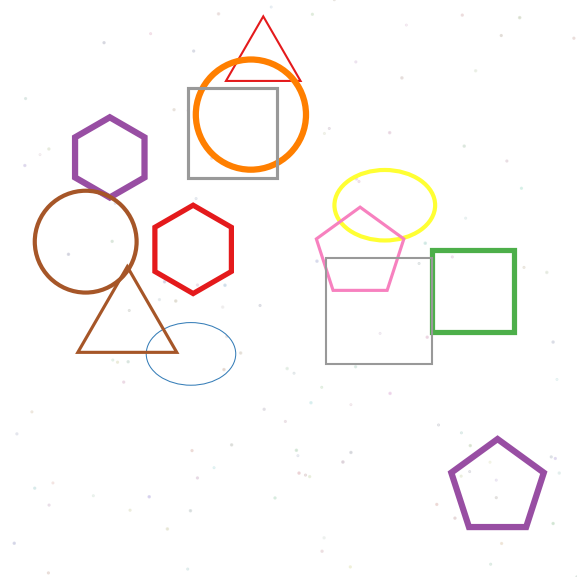[{"shape": "triangle", "thickness": 1, "radius": 0.37, "center": [0.456, 0.896]}, {"shape": "hexagon", "thickness": 2.5, "radius": 0.38, "center": [0.334, 0.567]}, {"shape": "oval", "thickness": 0.5, "radius": 0.39, "center": [0.331, 0.386]}, {"shape": "square", "thickness": 2.5, "radius": 0.36, "center": [0.82, 0.495]}, {"shape": "hexagon", "thickness": 3, "radius": 0.35, "center": [0.19, 0.727]}, {"shape": "pentagon", "thickness": 3, "radius": 0.42, "center": [0.862, 0.155]}, {"shape": "circle", "thickness": 3, "radius": 0.48, "center": [0.434, 0.801]}, {"shape": "oval", "thickness": 2, "radius": 0.44, "center": [0.666, 0.644]}, {"shape": "triangle", "thickness": 1.5, "radius": 0.49, "center": [0.22, 0.438]}, {"shape": "circle", "thickness": 2, "radius": 0.44, "center": [0.148, 0.581]}, {"shape": "pentagon", "thickness": 1.5, "radius": 0.4, "center": [0.624, 0.561]}, {"shape": "square", "thickness": 1, "radius": 0.46, "center": [0.656, 0.461]}, {"shape": "square", "thickness": 1.5, "radius": 0.39, "center": [0.403, 0.769]}]